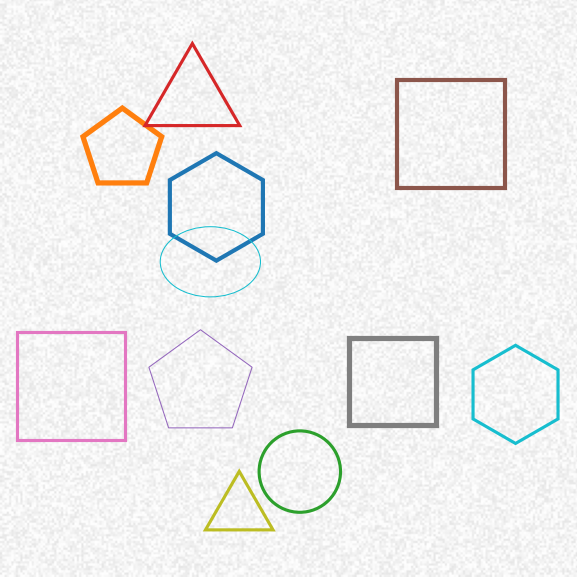[{"shape": "hexagon", "thickness": 2, "radius": 0.47, "center": [0.375, 0.641]}, {"shape": "pentagon", "thickness": 2.5, "radius": 0.36, "center": [0.212, 0.74]}, {"shape": "circle", "thickness": 1.5, "radius": 0.35, "center": [0.519, 0.183]}, {"shape": "triangle", "thickness": 1.5, "radius": 0.47, "center": [0.333, 0.829]}, {"shape": "pentagon", "thickness": 0.5, "radius": 0.47, "center": [0.347, 0.334]}, {"shape": "square", "thickness": 2, "radius": 0.47, "center": [0.781, 0.767]}, {"shape": "square", "thickness": 1.5, "radius": 0.47, "center": [0.123, 0.33]}, {"shape": "square", "thickness": 2.5, "radius": 0.38, "center": [0.68, 0.338]}, {"shape": "triangle", "thickness": 1.5, "radius": 0.34, "center": [0.414, 0.115]}, {"shape": "hexagon", "thickness": 1.5, "radius": 0.42, "center": [0.893, 0.316]}, {"shape": "oval", "thickness": 0.5, "radius": 0.43, "center": [0.364, 0.546]}]